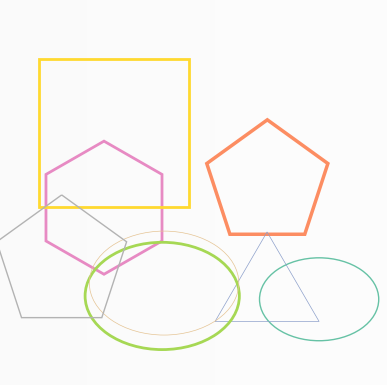[{"shape": "oval", "thickness": 1, "radius": 0.77, "center": [0.824, 0.223]}, {"shape": "pentagon", "thickness": 2.5, "radius": 0.82, "center": [0.69, 0.524]}, {"shape": "triangle", "thickness": 0.5, "radius": 0.78, "center": [0.689, 0.243]}, {"shape": "hexagon", "thickness": 2, "radius": 0.86, "center": [0.268, 0.461]}, {"shape": "oval", "thickness": 2, "radius": 1.0, "center": [0.419, 0.231]}, {"shape": "square", "thickness": 2, "radius": 0.96, "center": [0.295, 0.654]}, {"shape": "oval", "thickness": 0.5, "radius": 0.96, "center": [0.423, 0.265]}, {"shape": "pentagon", "thickness": 1, "radius": 0.88, "center": [0.159, 0.318]}]